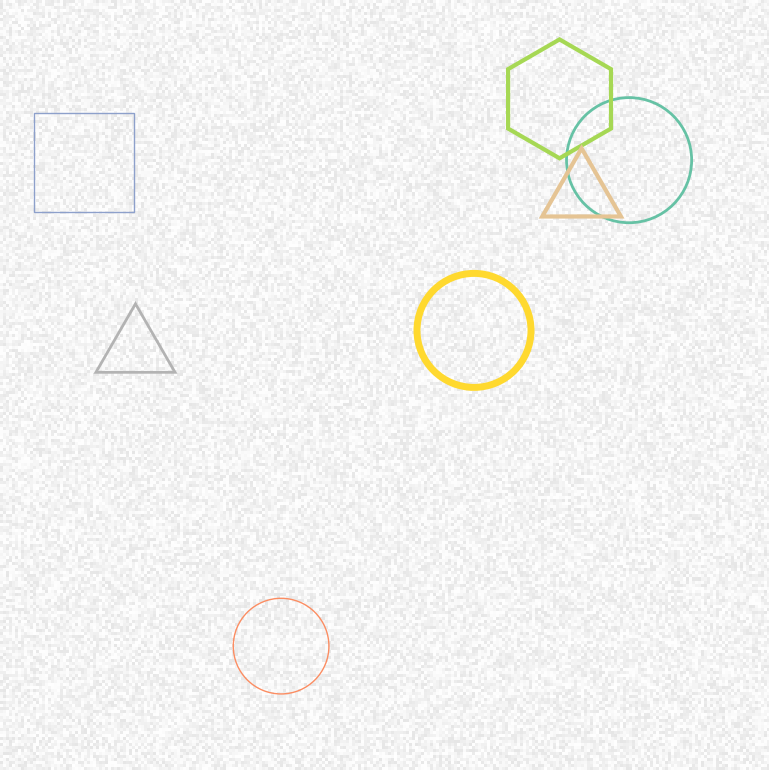[{"shape": "circle", "thickness": 1, "radius": 0.41, "center": [0.817, 0.792]}, {"shape": "circle", "thickness": 0.5, "radius": 0.31, "center": [0.365, 0.161]}, {"shape": "square", "thickness": 0.5, "radius": 0.32, "center": [0.109, 0.789]}, {"shape": "hexagon", "thickness": 1.5, "radius": 0.39, "center": [0.727, 0.872]}, {"shape": "circle", "thickness": 2.5, "radius": 0.37, "center": [0.616, 0.571]}, {"shape": "triangle", "thickness": 1.5, "radius": 0.29, "center": [0.755, 0.748]}, {"shape": "triangle", "thickness": 1, "radius": 0.3, "center": [0.176, 0.546]}]